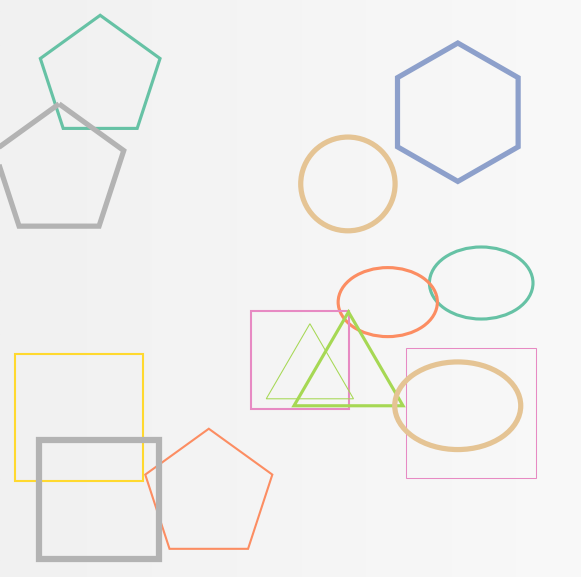[{"shape": "pentagon", "thickness": 1.5, "radius": 0.54, "center": [0.172, 0.864]}, {"shape": "oval", "thickness": 1.5, "radius": 0.45, "center": [0.828, 0.509]}, {"shape": "pentagon", "thickness": 1, "radius": 0.57, "center": [0.359, 0.142]}, {"shape": "oval", "thickness": 1.5, "radius": 0.43, "center": [0.667, 0.476]}, {"shape": "hexagon", "thickness": 2.5, "radius": 0.6, "center": [0.788, 0.805]}, {"shape": "square", "thickness": 0.5, "radius": 0.56, "center": [0.811, 0.284]}, {"shape": "square", "thickness": 1, "radius": 0.42, "center": [0.516, 0.376]}, {"shape": "triangle", "thickness": 1.5, "radius": 0.54, "center": [0.6, 0.351]}, {"shape": "triangle", "thickness": 0.5, "radius": 0.43, "center": [0.533, 0.352]}, {"shape": "square", "thickness": 1, "radius": 0.55, "center": [0.136, 0.276]}, {"shape": "oval", "thickness": 2.5, "radius": 0.54, "center": [0.788, 0.297]}, {"shape": "circle", "thickness": 2.5, "radius": 0.41, "center": [0.599, 0.681]}, {"shape": "square", "thickness": 3, "radius": 0.51, "center": [0.17, 0.134]}, {"shape": "pentagon", "thickness": 2.5, "radius": 0.59, "center": [0.102, 0.702]}]